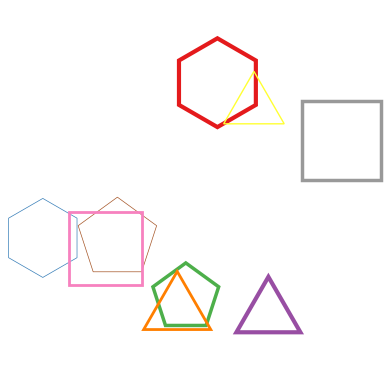[{"shape": "hexagon", "thickness": 3, "radius": 0.58, "center": [0.565, 0.785]}, {"shape": "hexagon", "thickness": 0.5, "radius": 0.51, "center": [0.111, 0.382]}, {"shape": "pentagon", "thickness": 2.5, "radius": 0.45, "center": [0.483, 0.227]}, {"shape": "triangle", "thickness": 3, "radius": 0.48, "center": [0.697, 0.185]}, {"shape": "triangle", "thickness": 2, "radius": 0.5, "center": [0.46, 0.194]}, {"shape": "triangle", "thickness": 1, "radius": 0.45, "center": [0.66, 0.724]}, {"shape": "pentagon", "thickness": 0.5, "radius": 0.54, "center": [0.305, 0.381]}, {"shape": "square", "thickness": 2, "radius": 0.48, "center": [0.274, 0.354]}, {"shape": "square", "thickness": 2.5, "radius": 0.52, "center": [0.887, 0.635]}]